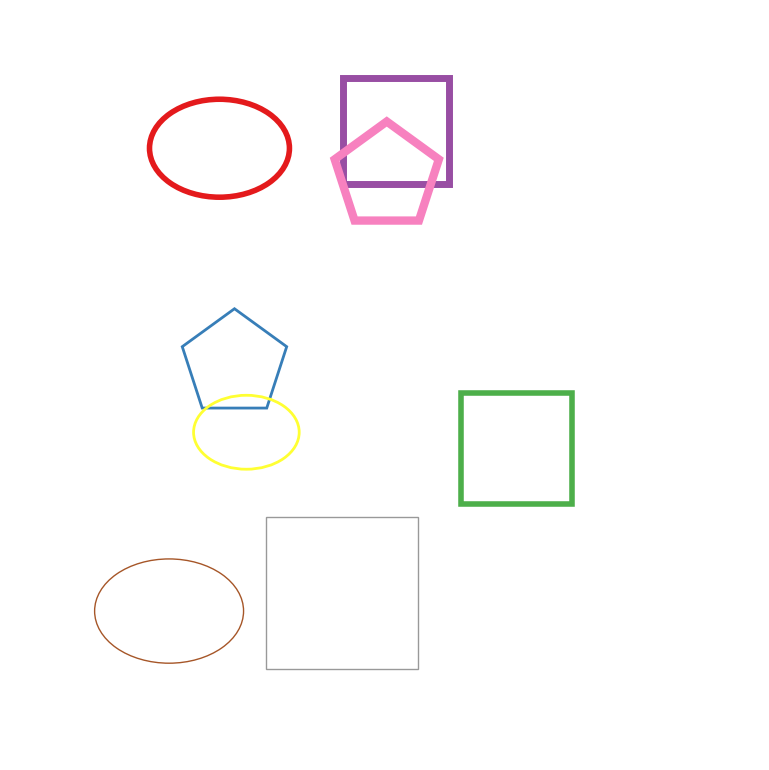[{"shape": "oval", "thickness": 2, "radius": 0.45, "center": [0.285, 0.808]}, {"shape": "pentagon", "thickness": 1, "radius": 0.36, "center": [0.305, 0.528]}, {"shape": "square", "thickness": 2, "radius": 0.36, "center": [0.671, 0.417]}, {"shape": "square", "thickness": 2.5, "radius": 0.34, "center": [0.515, 0.83]}, {"shape": "oval", "thickness": 1, "radius": 0.34, "center": [0.32, 0.439]}, {"shape": "oval", "thickness": 0.5, "radius": 0.48, "center": [0.22, 0.206]}, {"shape": "pentagon", "thickness": 3, "radius": 0.36, "center": [0.502, 0.771]}, {"shape": "square", "thickness": 0.5, "radius": 0.49, "center": [0.444, 0.23]}]